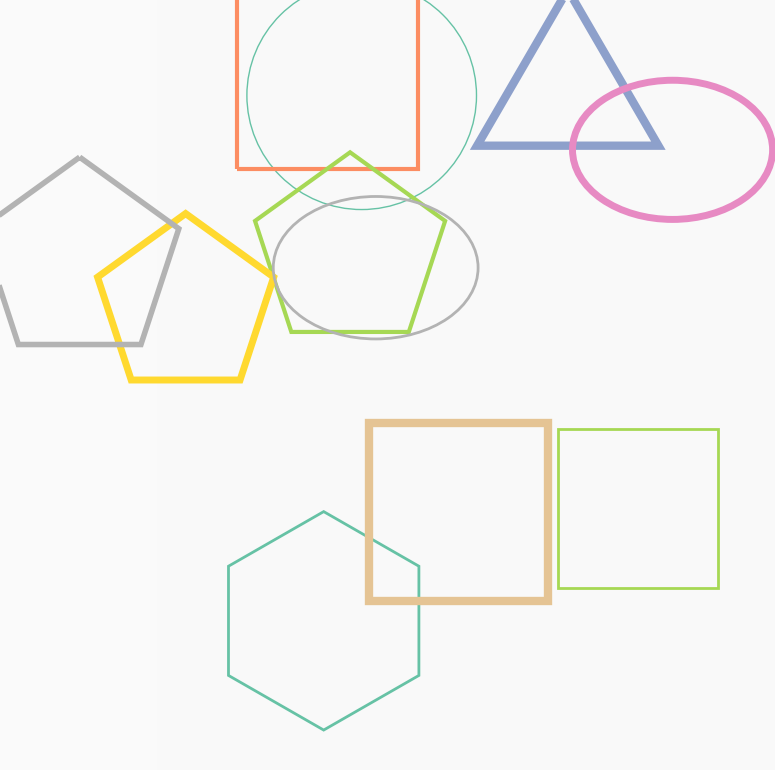[{"shape": "circle", "thickness": 0.5, "radius": 0.74, "center": [0.467, 0.876]}, {"shape": "hexagon", "thickness": 1, "radius": 0.71, "center": [0.418, 0.194]}, {"shape": "square", "thickness": 1.5, "radius": 0.58, "center": [0.423, 0.897]}, {"shape": "triangle", "thickness": 3, "radius": 0.68, "center": [0.733, 0.878]}, {"shape": "oval", "thickness": 2.5, "radius": 0.65, "center": [0.868, 0.805]}, {"shape": "pentagon", "thickness": 1.5, "radius": 0.64, "center": [0.452, 0.673]}, {"shape": "square", "thickness": 1, "radius": 0.52, "center": [0.823, 0.34]}, {"shape": "pentagon", "thickness": 2.5, "radius": 0.6, "center": [0.24, 0.603]}, {"shape": "square", "thickness": 3, "radius": 0.58, "center": [0.591, 0.335]}, {"shape": "pentagon", "thickness": 2, "radius": 0.67, "center": [0.103, 0.661]}, {"shape": "oval", "thickness": 1, "radius": 0.66, "center": [0.485, 0.652]}]